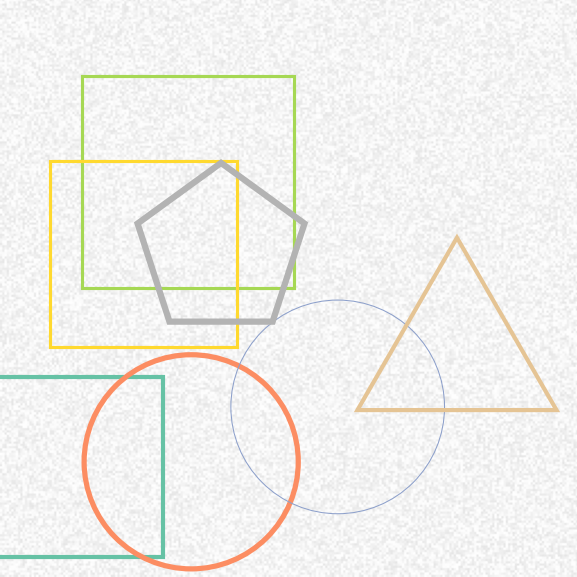[{"shape": "square", "thickness": 2, "radius": 0.78, "center": [0.127, 0.191]}, {"shape": "circle", "thickness": 2.5, "radius": 0.93, "center": [0.331, 0.199]}, {"shape": "circle", "thickness": 0.5, "radius": 0.92, "center": [0.585, 0.295]}, {"shape": "square", "thickness": 1.5, "radius": 0.91, "center": [0.325, 0.684]}, {"shape": "square", "thickness": 1.5, "radius": 0.81, "center": [0.249, 0.559]}, {"shape": "triangle", "thickness": 2, "radius": 1.0, "center": [0.791, 0.389]}, {"shape": "pentagon", "thickness": 3, "radius": 0.76, "center": [0.383, 0.565]}]